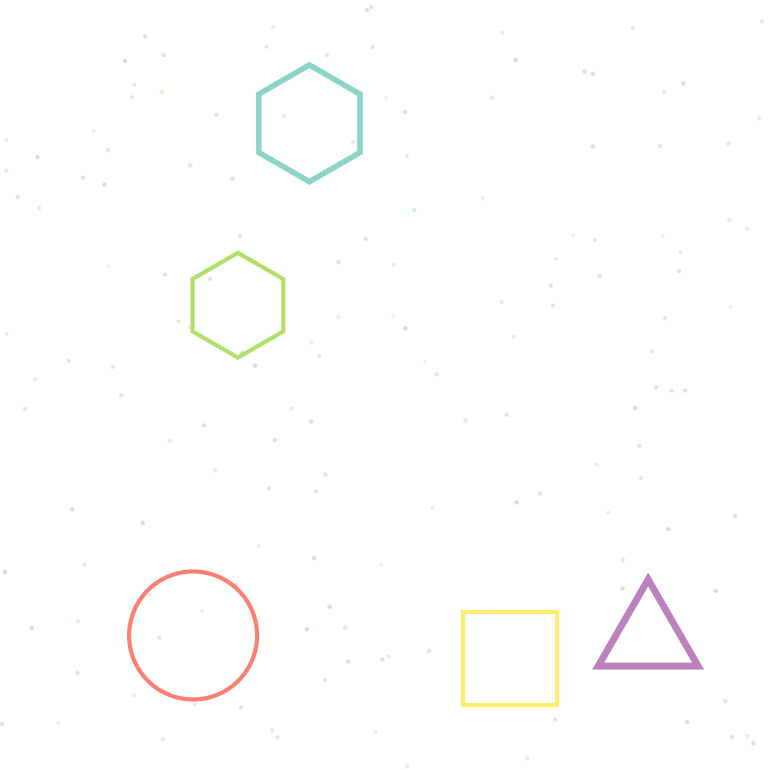[{"shape": "hexagon", "thickness": 2, "radius": 0.38, "center": [0.402, 0.84]}, {"shape": "circle", "thickness": 1.5, "radius": 0.42, "center": [0.251, 0.175]}, {"shape": "hexagon", "thickness": 1.5, "radius": 0.34, "center": [0.309, 0.604]}, {"shape": "triangle", "thickness": 2.5, "radius": 0.37, "center": [0.842, 0.172]}, {"shape": "square", "thickness": 1.5, "radius": 0.3, "center": [0.662, 0.145]}]